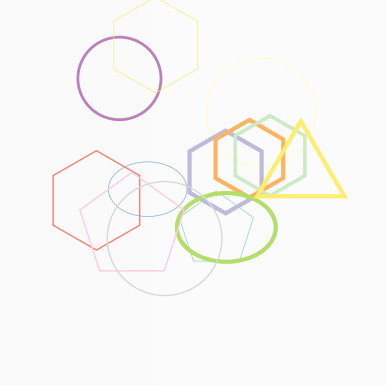[{"shape": "pentagon", "thickness": 0.5, "radius": 0.5, "center": [0.558, 0.403]}, {"shape": "circle", "thickness": 0.5, "radius": 0.71, "center": [0.673, 0.708]}, {"shape": "hexagon", "thickness": 3, "radius": 0.54, "center": [0.582, 0.553]}, {"shape": "hexagon", "thickness": 1, "radius": 0.65, "center": [0.249, 0.48]}, {"shape": "oval", "thickness": 0.5, "radius": 0.51, "center": [0.381, 0.509]}, {"shape": "hexagon", "thickness": 3, "radius": 0.5, "center": [0.644, 0.588]}, {"shape": "oval", "thickness": 3, "radius": 0.64, "center": [0.584, 0.409]}, {"shape": "pentagon", "thickness": 1, "radius": 0.71, "center": [0.341, 0.411]}, {"shape": "circle", "thickness": 1, "radius": 0.74, "center": [0.425, 0.38]}, {"shape": "circle", "thickness": 2, "radius": 0.54, "center": [0.308, 0.796]}, {"shape": "hexagon", "thickness": 2.5, "radius": 0.52, "center": [0.697, 0.595]}, {"shape": "triangle", "thickness": 3, "radius": 0.65, "center": [0.776, 0.555]}, {"shape": "hexagon", "thickness": 0.5, "radius": 0.62, "center": [0.402, 0.883]}]